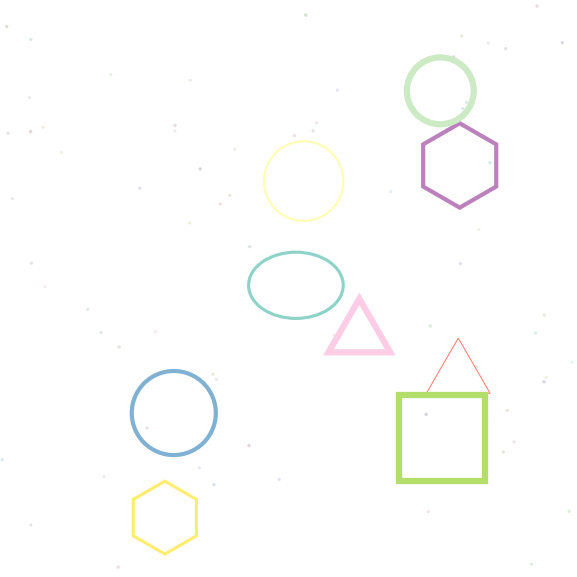[{"shape": "oval", "thickness": 1.5, "radius": 0.41, "center": [0.512, 0.505]}, {"shape": "circle", "thickness": 1, "radius": 0.34, "center": [0.526, 0.686]}, {"shape": "triangle", "thickness": 0.5, "radius": 0.32, "center": [0.794, 0.35]}, {"shape": "circle", "thickness": 2, "radius": 0.36, "center": [0.301, 0.284]}, {"shape": "square", "thickness": 3, "radius": 0.37, "center": [0.765, 0.24]}, {"shape": "triangle", "thickness": 3, "radius": 0.31, "center": [0.622, 0.42]}, {"shape": "hexagon", "thickness": 2, "radius": 0.37, "center": [0.796, 0.713]}, {"shape": "circle", "thickness": 3, "radius": 0.29, "center": [0.762, 0.842]}, {"shape": "hexagon", "thickness": 1.5, "radius": 0.32, "center": [0.285, 0.103]}]